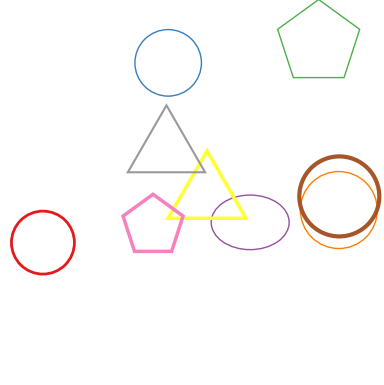[{"shape": "circle", "thickness": 2, "radius": 0.41, "center": [0.112, 0.37]}, {"shape": "circle", "thickness": 1, "radius": 0.43, "center": [0.437, 0.837]}, {"shape": "pentagon", "thickness": 1, "radius": 0.56, "center": [0.828, 0.889]}, {"shape": "oval", "thickness": 1, "radius": 0.51, "center": [0.65, 0.422]}, {"shape": "circle", "thickness": 1, "radius": 0.5, "center": [0.88, 0.454]}, {"shape": "triangle", "thickness": 2.5, "radius": 0.58, "center": [0.538, 0.491]}, {"shape": "circle", "thickness": 3, "radius": 0.52, "center": [0.881, 0.49]}, {"shape": "pentagon", "thickness": 2.5, "radius": 0.41, "center": [0.398, 0.413]}, {"shape": "triangle", "thickness": 1.5, "radius": 0.58, "center": [0.432, 0.61]}]